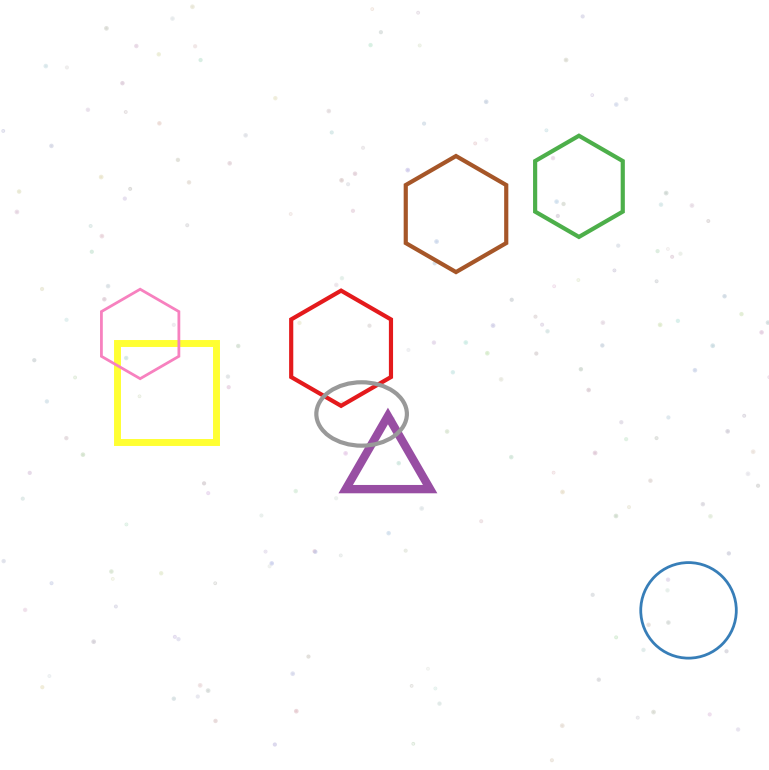[{"shape": "hexagon", "thickness": 1.5, "radius": 0.37, "center": [0.443, 0.548]}, {"shape": "circle", "thickness": 1, "radius": 0.31, "center": [0.894, 0.207]}, {"shape": "hexagon", "thickness": 1.5, "radius": 0.33, "center": [0.752, 0.758]}, {"shape": "triangle", "thickness": 3, "radius": 0.32, "center": [0.504, 0.396]}, {"shape": "square", "thickness": 2.5, "radius": 0.32, "center": [0.216, 0.491]}, {"shape": "hexagon", "thickness": 1.5, "radius": 0.38, "center": [0.592, 0.722]}, {"shape": "hexagon", "thickness": 1, "radius": 0.29, "center": [0.182, 0.566]}, {"shape": "oval", "thickness": 1.5, "radius": 0.29, "center": [0.47, 0.462]}]